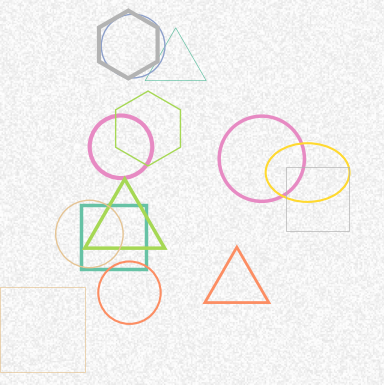[{"shape": "triangle", "thickness": 0.5, "radius": 0.46, "center": [0.456, 0.836]}, {"shape": "square", "thickness": 2.5, "radius": 0.42, "center": [0.295, 0.384]}, {"shape": "circle", "thickness": 1.5, "radius": 0.41, "center": [0.336, 0.24]}, {"shape": "triangle", "thickness": 2, "radius": 0.48, "center": [0.615, 0.262]}, {"shape": "circle", "thickness": 1, "radius": 0.41, "center": [0.346, 0.88]}, {"shape": "circle", "thickness": 3, "radius": 0.41, "center": [0.314, 0.619]}, {"shape": "circle", "thickness": 2.5, "radius": 0.55, "center": [0.68, 0.588]}, {"shape": "hexagon", "thickness": 1, "radius": 0.49, "center": [0.385, 0.666]}, {"shape": "triangle", "thickness": 2.5, "radius": 0.6, "center": [0.324, 0.415]}, {"shape": "oval", "thickness": 1.5, "radius": 0.54, "center": [0.799, 0.552]}, {"shape": "circle", "thickness": 1, "radius": 0.44, "center": [0.232, 0.392]}, {"shape": "square", "thickness": 0.5, "radius": 0.55, "center": [0.111, 0.144]}, {"shape": "hexagon", "thickness": 3, "radius": 0.44, "center": [0.333, 0.884]}, {"shape": "square", "thickness": 0.5, "radius": 0.41, "center": [0.825, 0.483]}]